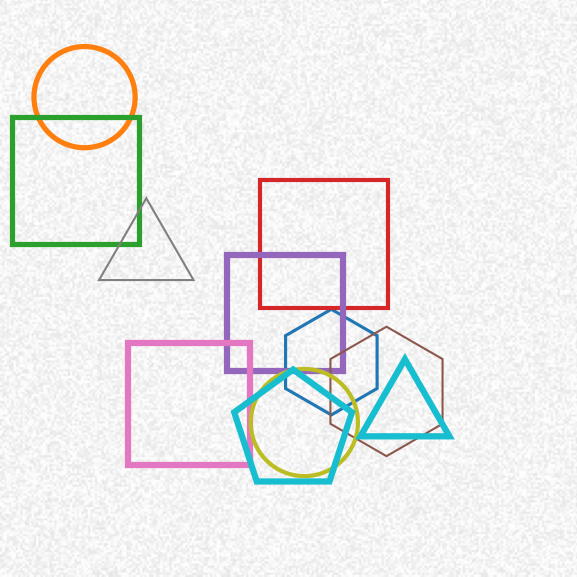[{"shape": "hexagon", "thickness": 1.5, "radius": 0.46, "center": [0.574, 0.372]}, {"shape": "circle", "thickness": 2.5, "radius": 0.44, "center": [0.146, 0.831]}, {"shape": "square", "thickness": 2.5, "radius": 0.55, "center": [0.13, 0.687]}, {"shape": "square", "thickness": 2, "radius": 0.55, "center": [0.561, 0.577]}, {"shape": "square", "thickness": 3, "radius": 0.5, "center": [0.494, 0.457]}, {"shape": "hexagon", "thickness": 1, "radius": 0.56, "center": [0.669, 0.321]}, {"shape": "square", "thickness": 3, "radius": 0.53, "center": [0.327, 0.299]}, {"shape": "triangle", "thickness": 1, "radius": 0.47, "center": [0.253, 0.561]}, {"shape": "circle", "thickness": 2, "radius": 0.46, "center": [0.527, 0.267]}, {"shape": "pentagon", "thickness": 3, "radius": 0.54, "center": [0.508, 0.252]}, {"shape": "triangle", "thickness": 3, "radius": 0.44, "center": [0.701, 0.288]}]